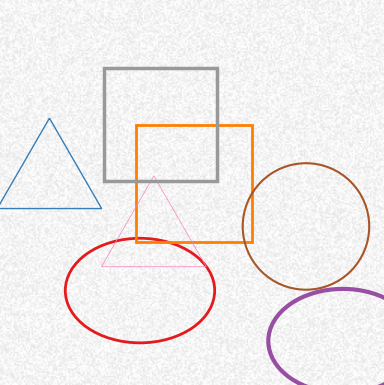[{"shape": "oval", "thickness": 2, "radius": 0.97, "center": [0.364, 0.245]}, {"shape": "triangle", "thickness": 1, "radius": 0.78, "center": [0.128, 0.537]}, {"shape": "oval", "thickness": 3, "radius": 0.97, "center": [0.89, 0.114]}, {"shape": "square", "thickness": 2, "radius": 0.76, "center": [0.504, 0.523]}, {"shape": "circle", "thickness": 1.5, "radius": 0.82, "center": [0.795, 0.412]}, {"shape": "triangle", "thickness": 0.5, "radius": 0.79, "center": [0.4, 0.386]}, {"shape": "square", "thickness": 2.5, "radius": 0.73, "center": [0.417, 0.677]}]